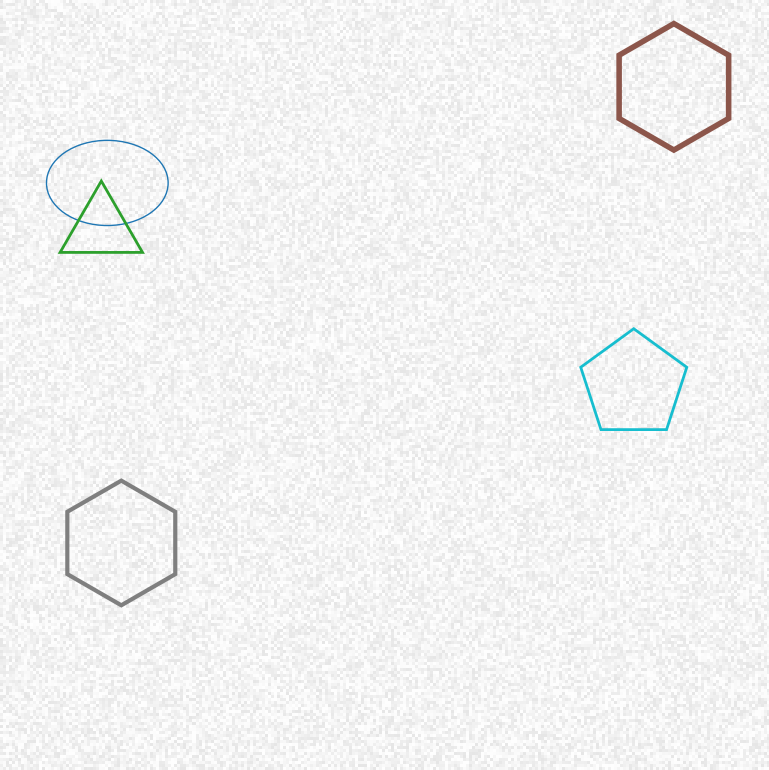[{"shape": "oval", "thickness": 0.5, "radius": 0.39, "center": [0.139, 0.762]}, {"shape": "triangle", "thickness": 1, "radius": 0.31, "center": [0.132, 0.703]}, {"shape": "hexagon", "thickness": 2, "radius": 0.41, "center": [0.875, 0.887]}, {"shape": "hexagon", "thickness": 1.5, "radius": 0.4, "center": [0.158, 0.295]}, {"shape": "pentagon", "thickness": 1, "radius": 0.36, "center": [0.823, 0.501]}]